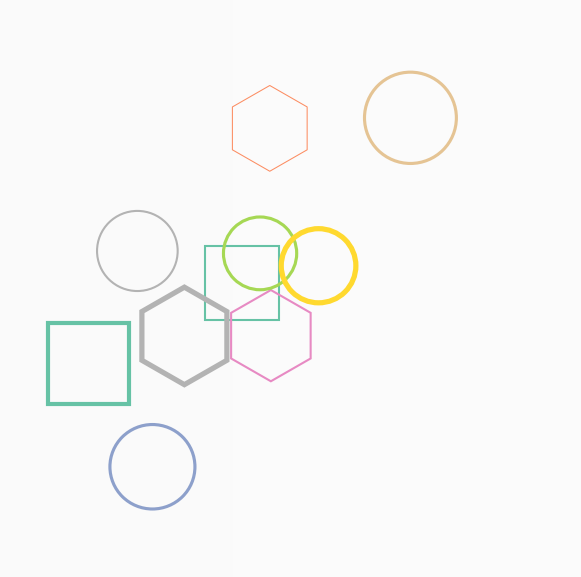[{"shape": "square", "thickness": 1, "radius": 0.32, "center": [0.417, 0.51]}, {"shape": "square", "thickness": 2, "radius": 0.35, "center": [0.152, 0.37]}, {"shape": "hexagon", "thickness": 0.5, "radius": 0.37, "center": [0.464, 0.777]}, {"shape": "circle", "thickness": 1.5, "radius": 0.37, "center": [0.262, 0.191]}, {"shape": "hexagon", "thickness": 1, "radius": 0.39, "center": [0.466, 0.418]}, {"shape": "circle", "thickness": 1.5, "radius": 0.31, "center": [0.447, 0.56]}, {"shape": "circle", "thickness": 2.5, "radius": 0.32, "center": [0.548, 0.539]}, {"shape": "circle", "thickness": 1.5, "radius": 0.4, "center": [0.706, 0.795]}, {"shape": "circle", "thickness": 1, "radius": 0.35, "center": [0.236, 0.565]}, {"shape": "hexagon", "thickness": 2.5, "radius": 0.42, "center": [0.317, 0.417]}]